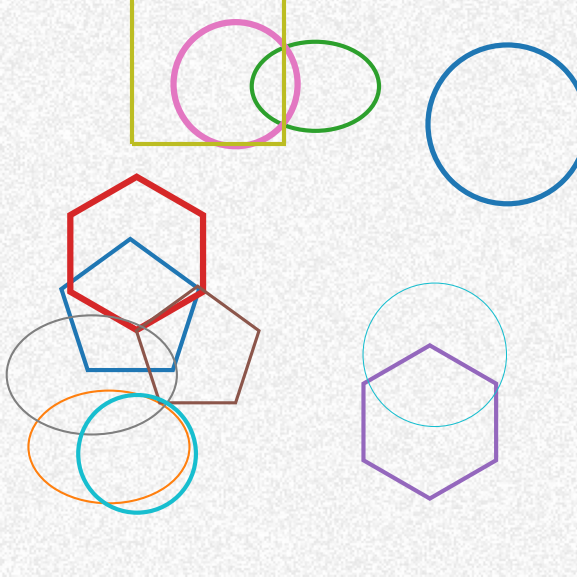[{"shape": "circle", "thickness": 2.5, "radius": 0.69, "center": [0.879, 0.784]}, {"shape": "pentagon", "thickness": 2, "radius": 0.63, "center": [0.226, 0.46]}, {"shape": "oval", "thickness": 1, "radius": 0.7, "center": [0.189, 0.225]}, {"shape": "oval", "thickness": 2, "radius": 0.55, "center": [0.546, 0.85]}, {"shape": "hexagon", "thickness": 3, "radius": 0.66, "center": [0.237, 0.56]}, {"shape": "hexagon", "thickness": 2, "radius": 0.66, "center": [0.744, 0.268]}, {"shape": "pentagon", "thickness": 1.5, "radius": 0.56, "center": [0.342, 0.392]}, {"shape": "circle", "thickness": 3, "radius": 0.54, "center": [0.408, 0.853]}, {"shape": "oval", "thickness": 1, "radius": 0.74, "center": [0.159, 0.35]}, {"shape": "square", "thickness": 2, "radius": 0.66, "center": [0.361, 0.881]}, {"shape": "circle", "thickness": 0.5, "radius": 0.62, "center": [0.753, 0.385]}, {"shape": "circle", "thickness": 2, "radius": 0.51, "center": [0.237, 0.213]}]